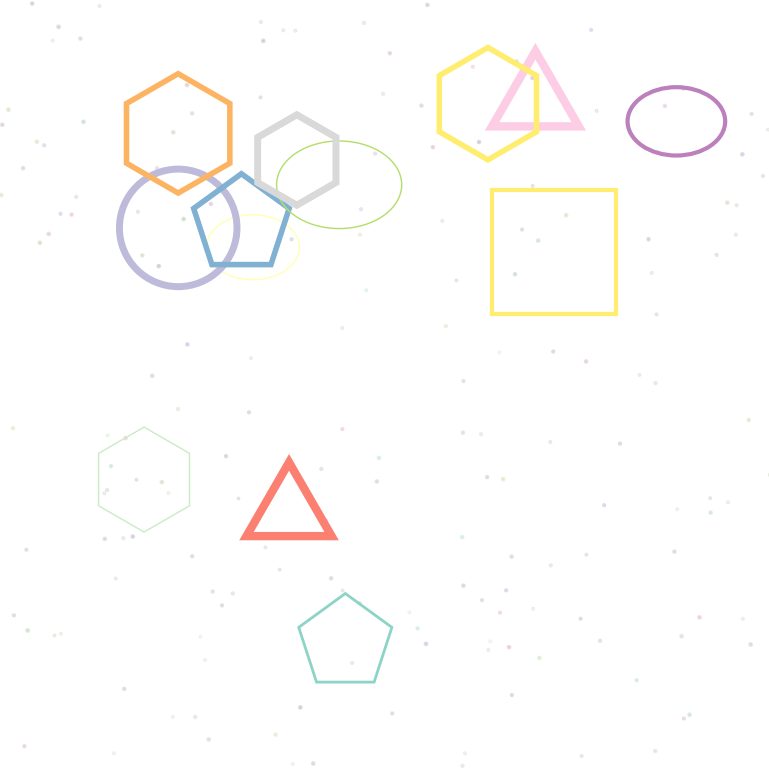[{"shape": "pentagon", "thickness": 1, "radius": 0.32, "center": [0.448, 0.166]}, {"shape": "oval", "thickness": 0.5, "radius": 0.3, "center": [0.328, 0.679]}, {"shape": "circle", "thickness": 2.5, "radius": 0.38, "center": [0.231, 0.704]}, {"shape": "triangle", "thickness": 3, "radius": 0.32, "center": [0.375, 0.336]}, {"shape": "pentagon", "thickness": 2, "radius": 0.33, "center": [0.314, 0.709]}, {"shape": "hexagon", "thickness": 2, "radius": 0.39, "center": [0.231, 0.827]}, {"shape": "oval", "thickness": 0.5, "radius": 0.41, "center": [0.44, 0.76]}, {"shape": "triangle", "thickness": 3, "radius": 0.33, "center": [0.695, 0.868]}, {"shape": "hexagon", "thickness": 2.5, "radius": 0.29, "center": [0.385, 0.792]}, {"shape": "oval", "thickness": 1.5, "radius": 0.32, "center": [0.878, 0.842]}, {"shape": "hexagon", "thickness": 0.5, "radius": 0.34, "center": [0.187, 0.377]}, {"shape": "hexagon", "thickness": 2, "radius": 0.36, "center": [0.634, 0.865]}, {"shape": "square", "thickness": 1.5, "radius": 0.4, "center": [0.72, 0.673]}]